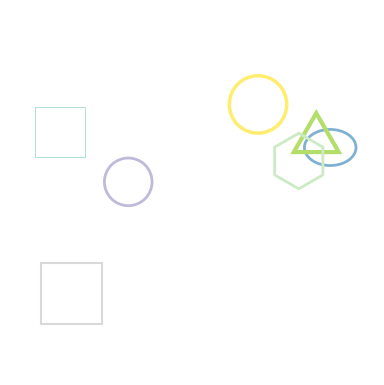[{"shape": "square", "thickness": 0.5, "radius": 0.32, "center": [0.155, 0.657]}, {"shape": "circle", "thickness": 2, "radius": 0.31, "center": [0.333, 0.528]}, {"shape": "oval", "thickness": 2, "radius": 0.33, "center": [0.858, 0.617]}, {"shape": "triangle", "thickness": 3, "radius": 0.34, "center": [0.821, 0.639]}, {"shape": "square", "thickness": 1.5, "radius": 0.39, "center": [0.186, 0.237]}, {"shape": "hexagon", "thickness": 2, "radius": 0.36, "center": [0.776, 0.582]}, {"shape": "circle", "thickness": 2.5, "radius": 0.37, "center": [0.67, 0.729]}]